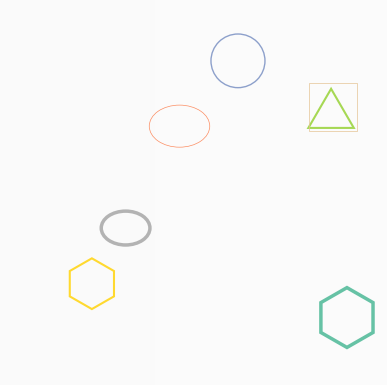[{"shape": "hexagon", "thickness": 2.5, "radius": 0.39, "center": [0.895, 0.175]}, {"shape": "oval", "thickness": 0.5, "radius": 0.39, "center": [0.463, 0.672]}, {"shape": "circle", "thickness": 1, "radius": 0.35, "center": [0.614, 0.842]}, {"shape": "triangle", "thickness": 1.5, "radius": 0.34, "center": [0.854, 0.702]}, {"shape": "hexagon", "thickness": 1.5, "radius": 0.33, "center": [0.237, 0.263]}, {"shape": "square", "thickness": 0.5, "radius": 0.31, "center": [0.86, 0.722]}, {"shape": "oval", "thickness": 2.5, "radius": 0.31, "center": [0.324, 0.408]}]